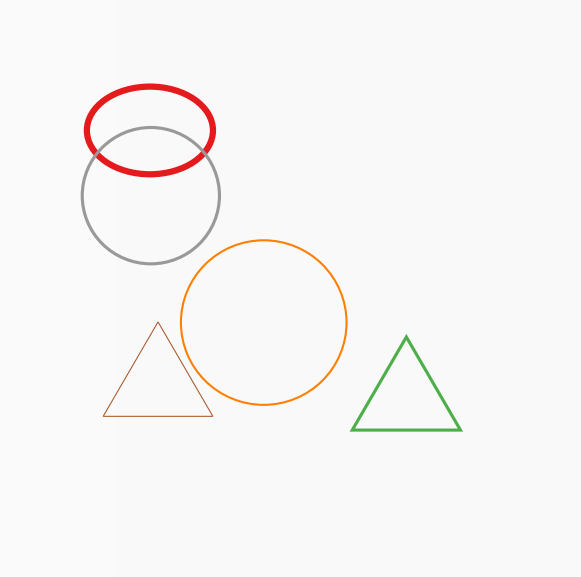[{"shape": "oval", "thickness": 3, "radius": 0.54, "center": [0.258, 0.773]}, {"shape": "triangle", "thickness": 1.5, "radius": 0.54, "center": [0.699, 0.308]}, {"shape": "circle", "thickness": 1, "radius": 0.71, "center": [0.454, 0.441]}, {"shape": "triangle", "thickness": 0.5, "radius": 0.54, "center": [0.272, 0.333]}, {"shape": "circle", "thickness": 1.5, "radius": 0.59, "center": [0.26, 0.66]}]